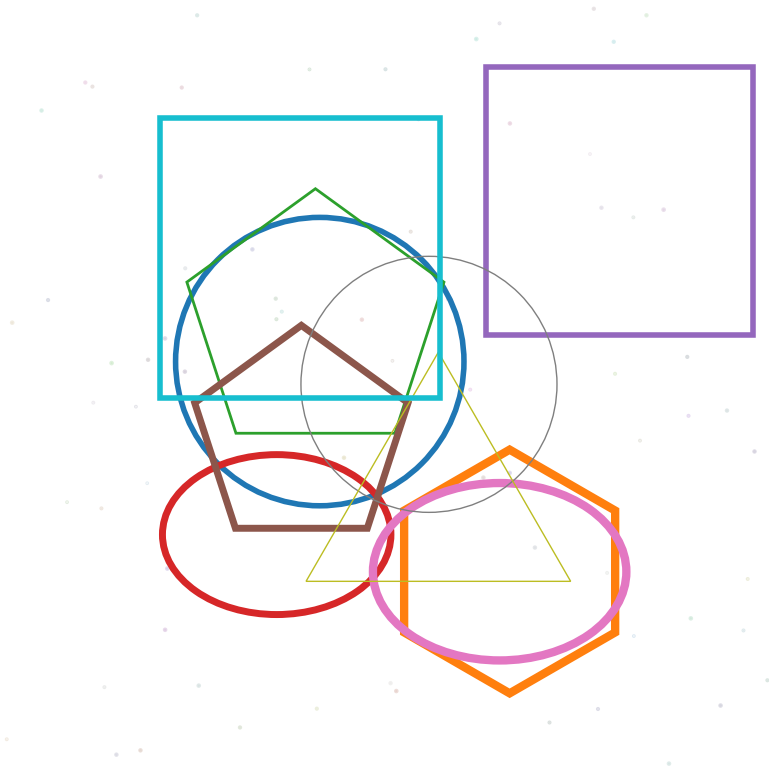[{"shape": "circle", "thickness": 2, "radius": 0.94, "center": [0.415, 0.53]}, {"shape": "hexagon", "thickness": 3, "radius": 0.79, "center": [0.662, 0.258]}, {"shape": "pentagon", "thickness": 1, "radius": 0.88, "center": [0.41, 0.579]}, {"shape": "oval", "thickness": 2.5, "radius": 0.74, "center": [0.359, 0.306]}, {"shape": "square", "thickness": 2, "radius": 0.87, "center": [0.805, 0.739]}, {"shape": "pentagon", "thickness": 2.5, "radius": 0.73, "center": [0.391, 0.432]}, {"shape": "oval", "thickness": 3, "radius": 0.82, "center": [0.649, 0.257]}, {"shape": "circle", "thickness": 0.5, "radius": 0.83, "center": [0.557, 0.501]}, {"shape": "triangle", "thickness": 0.5, "radius": 0.99, "center": [0.569, 0.344]}, {"shape": "square", "thickness": 2, "radius": 0.91, "center": [0.39, 0.665]}]